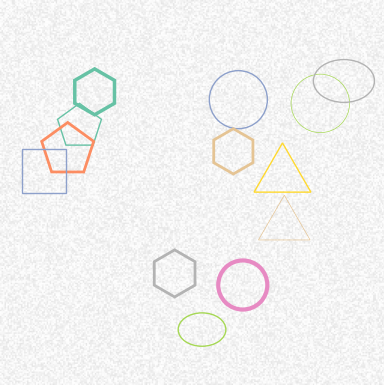[{"shape": "pentagon", "thickness": 1, "radius": 0.3, "center": [0.206, 0.672]}, {"shape": "hexagon", "thickness": 2.5, "radius": 0.3, "center": [0.246, 0.761]}, {"shape": "pentagon", "thickness": 2, "radius": 0.36, "center": [0.176, 0.611]}, {"shape": "circle", "thickness": 1, "radius": 0.38, "center": [0.619, 0.741]}, {"shape": "square", "thickness": 1, "radius": 0.29, "center": [0.114, 0.555]}, {"shape": "circle", "thickness": 3, "radius": 0.32, "center": [0.631, 0.26]}, {"shape": "oval", "thickness": 1, "radius": 0.31, "center": [0.525, 0.144]}, {"shape": "circle", "thickness": 0.5, "radius": 0.38, "center": [0.832, 0.731]}, {"shape": "triangle", "thickness": 1, "radius": 0.43, "center": [0.734, 0.544]}, {"shape": "hexagon", "thickness": 2, "radius": 0.29, "center": [0.606, 0.607]}, {"shape": "triangle", "thickness": 0.5, "radius": 0.39, "center": [0.738, 0.415]}, {"shape": "hexagon", "thickness": 2, "radius": 0.31, "center": [0.454, 0.29]}, {"shape": "oval", "thickness": 1, "radius": 0.4, "center": [0.893, 0.79]}]